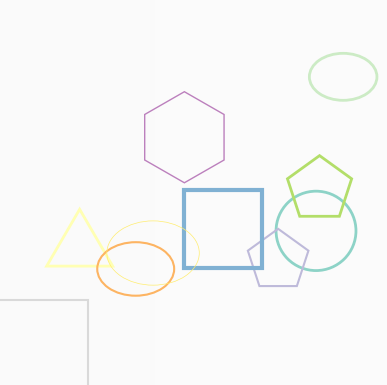[{"shape": "circle", "thickness": 2, "radius": 0.52, "center": [0.816, 0.4]}, {"shape": "triangle", "thickness": 2, "radius": 0.49, "center": [0.206, 0.358]}, {"shape": "pentagon", "thickness": 1.5, "radius": 0.41, "center": [0.718, 0.323]}, {"shape": "square", "thickness": 3, "radius": 0.5, "center": [0.576, 0.405]}, {"shape": "oval", "thickness": 1.5, "radius": 0.5, "center": [0.35, 0.301]}, {"shape": "pentagon", "thickness": 2, "radius": 0.44, "center": [0.825, 0.509]}, {"shape": "square", "thickness": 1.5, "radius": 0.59, "center": [0.108, 0.103]}, {"shape": "hexagon", "thickness": 1, "radius": 0.59, "center": [0.476, 0.644]}, {"shape": "oval", "thickness": 2, "radius": 0.44, "center": [0.886, 0.8]}, {"shape": "oval", "thickness": 0.5, "radius": 0.6, "center": [0.395, 0.343]}]